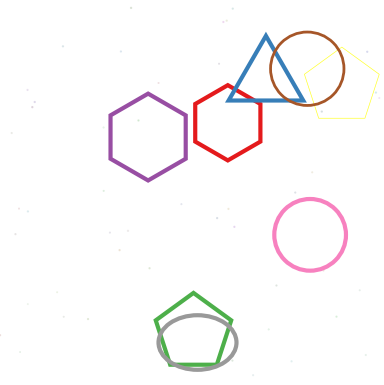[{"shape": "hexagon", "thickness": 3, "radius": 0.49, "center": [0.592, 0.681]}, {"shape": "triangle", "thickness": 3, "radius": 0.56, "center": [0.691, 0.795]}, {"shape": "pentagon", "thickness": 3, "radius": 0.52, "center": [0.503, 0.136]}, {"shape": "hexagon", "thickness": 3, "radius": 0.56, "center": [0.385, 0.644]}, {"shape": "pentagon", "thickness": 0.5, "radius": 0.51, "center": [0.888, 0.775]}, {"shape": "circle", "thickness": 2, "radius": 0.48, "center": [0.798, 0.821]}, {"shape": "circle", "thickness": 3, "radius": 0.47, "center": [0.806, 0.39]}, {"shape": "oval", "thickness": 3, "radius": 0.51, "center": [0.513, 0.11]}]